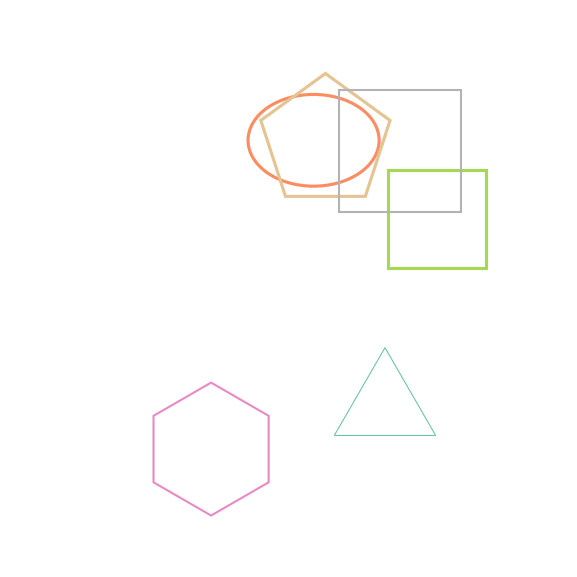[{"shape": "triangle", "thickness": 0.5, "radius": 0.51, "center": [0.667, 0.296]}, {"shape": "oval", "thickness": 1.5, "radius": 0.57, "center": [0.543, 0.756]}, {"shape": "hexagon", "thickness": 1, "radius": 0.58, "center": [0.366, 0.222]}, {"shape": "square", "thickness": 1.5, "radius": 0.42, "center": [0.756, 0.62]}, {"shape": "pentagon", "thickness": 1.5, "radius": 0.59, "center": [0.564, 0.754]}, {"shape": "square", "thickness": 1, "radius": 0.53, "center": [0.693, 0.738]}]